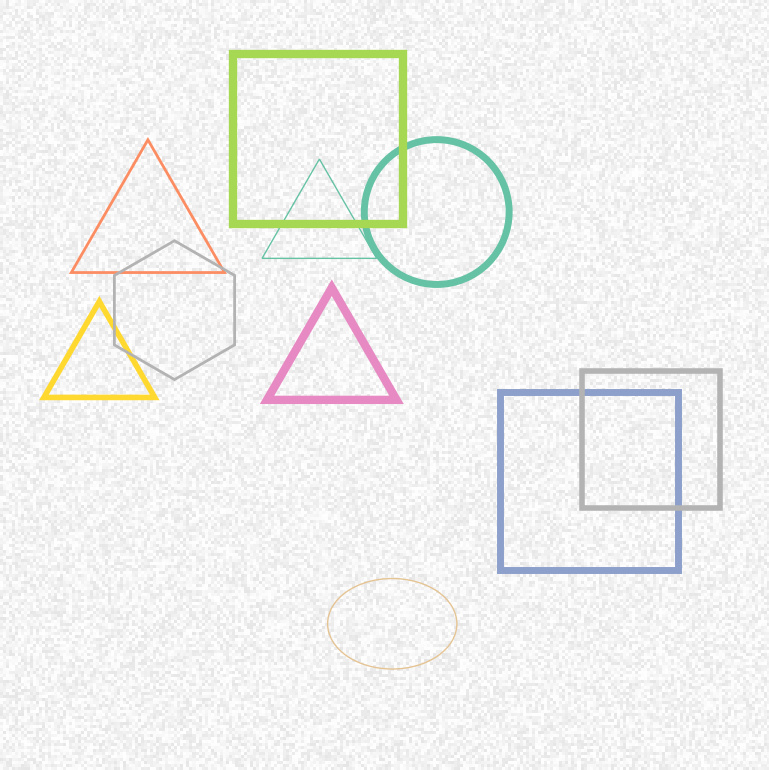[{"shape": "circle", "thickness": 2.5, "radius": 0.47, "center": [0.567, 0.725]}, {"shape": "triangle", "thickness": 0.5, "radius": 0.43, "center": [0.415, 0.707]}, {"shape": "triangle", "thickness": 1, "radius": 0.57, "center": [0.192, 0.704]}, {"shape": "square", "thickness": 2.5, "radius": 0.58, "center": [0.765, 0.376]}, {"shape": "triangle", "thickness": 3, "radius": 0.49, "center": [0.431, 0.529]}, {"shape": "square", "thickness": 3, "radius": 0.55, "center": [0.413, 0.82]}, {"shape": "triangle", "thickness": 2, "radius": 0.42, "center": [0.129, 0.525]}, {"shape": "oval", "thickness": 0.5, "radius": 0.42, "center": [0.509, 0.19]}, {"shape": "hexagon", "thickness": 1, "radius": 0.45, "center": [0.227, 0.597]}, {"shape": "square", "thickness": 2, "radius": 0.45, "center": [0.845, 0.429]}]